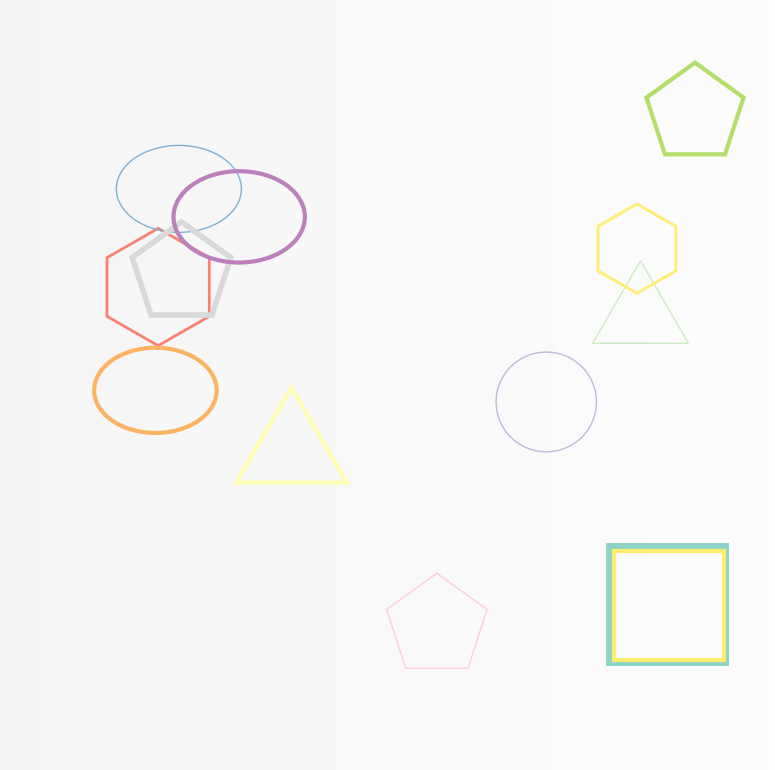[{"shape": "square", "thickness": 2.5, "radius": 0.38, "center": [0.861, 0.216]}, {"shape": "triangle", "thickness": 1.5, "radius": 0.41, "center": [0.376, 0.414]}, {"shape": "circle", "thickness": 0.5, "radius": 0.32, "center": [0.705, 0.478]}, {"shape": "hexagon", "thickness": 1, "radius": 0.38, "center": [0.204, 0.627]}, {"shape": "oval", "thickness": 0.5, "radius": 0.4, "center": [0.231, 0.755]}, {"shape": "oval", "thickness": 1.5, "radius": 0.4, "center": [0.201, 0.493]}, {"shape": "pentagon", "thickness": 1.5, "radius": 0.33, "center": [0.897, 0.853]}, {"shape": "pentagon", "thickness": 0.5, "radius": 0.34, "center": [0.564, 0.187]}, {"shape": "pentagon", "thickness": 2, "radius": 0.33, "center": [0.234, 0.645]}, {"shape": "oval", "thickness": 1.5, "radius": 0.42, "center": [0.309, 0.718]}, {"shape": "triangle", "thickness": 0.5, "radius": 0.36, "center": [0.826, 0.59]}, {"shape": "hexagon", "thickness": 1, "radius": 0.29, "center": [0.822, 0.677]}, {"shape": "square", "thickness": 1.5, "radius": 0.35, "center": [0.864, 0.213]}]